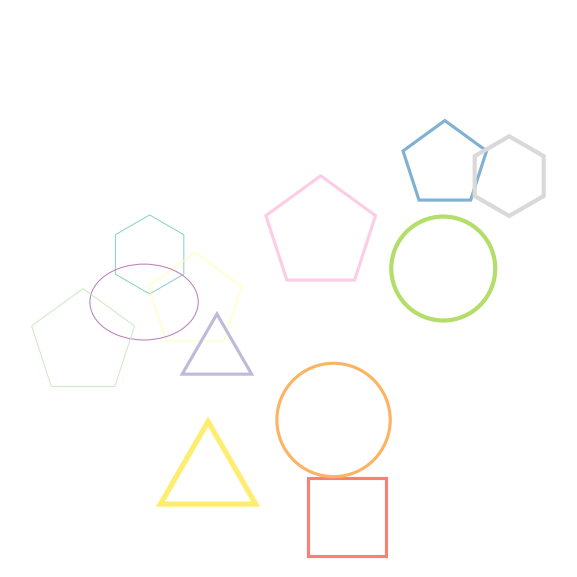[{"shape": "hexagon", "thickness": 0.5, "radius": 0.34, "center": [0.259, 0.559]}, {"shape": "pentagon", "thickness": 0.5, "radius": 0.42, "center": [0.338, 0.477]}, {"shape": "triangle", "thickness": 1.5, "radius": 0.35, "center": [0.376, 0.386]}, {"shape": "square", "thickness": 1.5, "radius": 0.33, "center": [0.601, 0.104]}, {"shape": "pentagon", "thickness": 1.5, "radius": 0.38, "center": [0.77, 0.714]}, {"shape": "circle", "thickness": 1.5, "radius": 0.49, "center": [0.578, 0.272]}, {"shape": "circle", "thickness": 2, "radius": 0.45, "center": [0.768, 0.534]}, {"shape": "pentagon", "thickness": 1.5, "radius": 0.5, "center": [0.555, 0.595]}, {"shape": "hexagon", "thickness": 2, "radius": 0.34, "center": [0.882, 0.694]}, {"shape": "oval", "thickness": 0.5, "radius": 0.47, "center": [0.249, 0.476]}, {"shape": "pentagon", "thickness": 0.5, "radius": 0.47, "center": [0.144, 0.406]}, {"shape": "triangle", "thickness": 2.5, "radius": 0.48, "center": [0.36, 0.174]}]